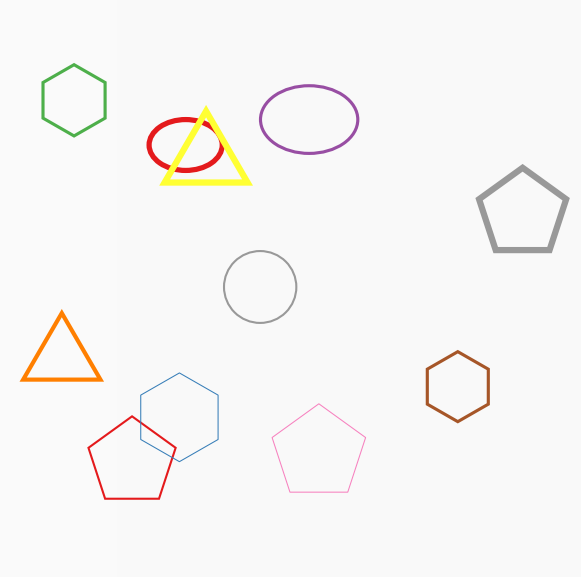[{"shape": "oval", "thickness": 2.5, "radius": 0.31, "center": [0.319, 0.748]}, {"shape": "pentagon", "thickness": 1, "radius": 0.39, "center": [0.227, 0.199]}, {"shape": "hexagon", "thickness": 0.5, "radius": 0.38, "center": [0.309, 0.277]}, {"shape": "hexagon", "thickness": 1.5, "radius": 0.31, "center": [0.127, 0.825]}, {"shape": "oval", "thickness": 1.5, "radius": 0.42, "center": [0.532, 0.792]}, {"shape": "triangle", "thickness": 2, "radius": 0.38, "center": [0.106, 0.38]}, {"shape": "triangle", "thickness": 3, "radius": 0.41, "center": [0.355, 0.724]}, {"shape": "hexagon", "thickness": 1.5, "radius": 0.3, "center": [0.788, 0.33]}, {"shape": "pentagon", "thickness": 0.5, "radius": 0.42, "center": [0.549, 0.215]}, {"shape": "pentagon", "thickness": 3, "radius": 0.39, "center": [0.899, 0.63]}, {"shape": "circle", "thickness": 1, "radius": 0.31, "center": [0.448, 0.502]}]